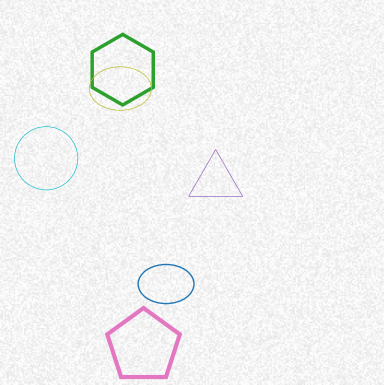[{"shape": "oval", "thickness": 1, "radius": 0.36, "center": [0.431, 0.262]}, {"shape": "hexagon", "thickness": 2.5, "radius": 0.46, "center": [0.319, 0.819]}, {"shape": "triangle", "thickness": 0.5, "radius": 0.41, "center": [0.56, 0.531]}, {"shape": "pentagon", "thickness": 3, "radius": 0.5, "center": [0.373, 0.101]}, {"shape": "oval", "thickness": 0.5, "radius": 0.4, "center": [0.313, 0.77]}, {"shape": "circle", "thickness": 0.5, "radius": 0.41, "center": [0.12, 0.589]}]